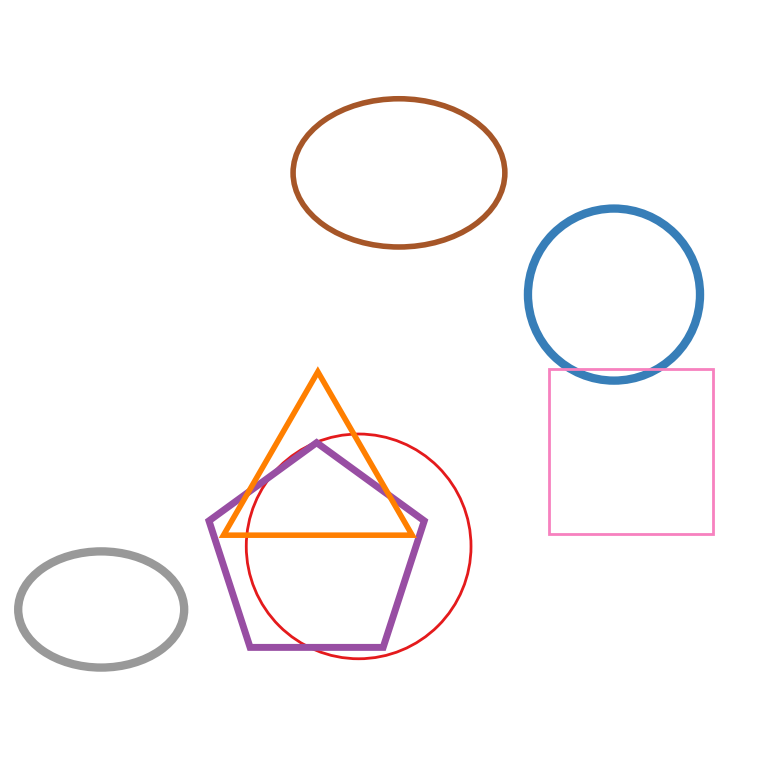[{"shape": "circle", "thickness": 1, "radius": 0.73, "center": [0.466, 0.29]}, {"shape": "circle", "thickness": 3, "radius": 0.56, "center": [0.797, 0.617]}, {"shape": "pentagon", "thickness": 2.5, "radius": 0.73, "center": [0.411, 0.278]}, {"shape": "triangle", "thickness": 2, "radius": 0.71, "center": [0.413, 0.376]}, {"shape": "oval", "thickness": 2, "radius": 0.69, "center": [0.518, 0.775]}, {"shape": "square", "thickness": 1, "radius": 0.53, "center": [0.819, 0.413]}, {"shape": "oval", "thickness": 3, "radius": 0.54, "center": [0.131, 0.208]}]